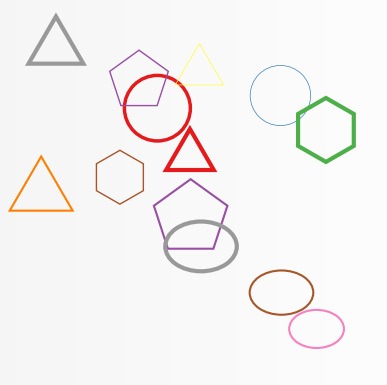[{"shape": "triangle", "thickness": 3, "radius": 0.36, "center": [0.49, 0.594]}, {"shape": "circle", "thickness": 2.5, "radius": 0.43, "center": [0.406, 0.719]}, {"shape": "circle", "thickness": 0.5, "radius": 0.39, "center": [0.724, 0.752]}, {"shape": "hexagon", "thickness": 3, "radius": 0.42, "center": [0.841, 0.662]}, {"shape": "pentagon", "thickness": 1.5, "radius": 0.5, "center": [0.492, 0.435]}, {"shape": "pentagon", "thickness": 1, "radius": 0.4, "center": [0.359, 0.79]}, {"shape": "triangle", "thickness": 1.5, "radius": 0.47, "center": [0.106, 0.5]}, {"shape": "triangle", "thickness": 0.5, "radius": 0.36, "center": [0.515, 0.815]}, {"shape": "hexagon", "thickness": 1, "radius": 0.35, "center": [0.309, 0.54]}, {"shape": "oval", "thickness": 1.5, "radius": 0.41, "center": [0.726, 0.24]}, {"shape": "oval", "thickness": 1.5, "radius": 0.35, "center": [0.817, 0.146]}, {"shape": "triangle", "thickness": 3, "radius": 0.41, "center": [0.144, 0.875]}, {"shape": "oval", "thickness": 3, "radius": 0.46, "center": [0.519, 0.36]}]